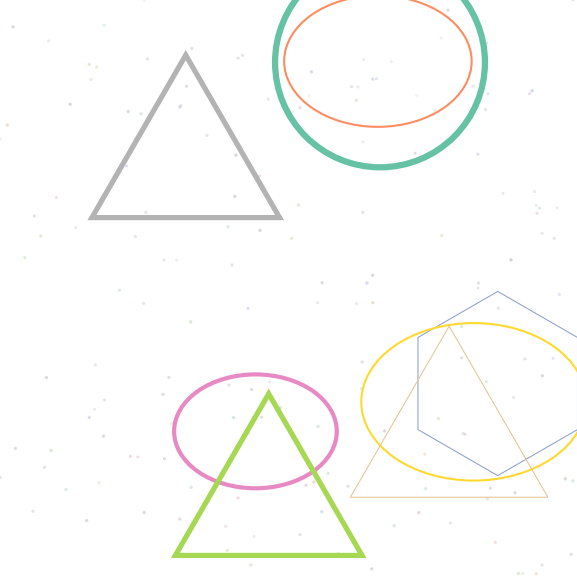[{"shape": "circle", "thickness": 3, "radius": 0.91, "center": [0.658, 0.891]}, {"shape": "oval", "thickness": 1, "radius": 0.81, "center": [0.654, 0.893]}, {"shape": "hexagon", "thickness": 0.5, "radius": 0.8, "center": [0.862, 0.335]}, {"shape": "oval", "thickness": 2, "radius": 0.7, "center": [0.442, 0.252]}, {"shape": "triangle", "thickness": 2.5, "radius": 0.93, "center": [0.465, 0.131]}, {"shape": "oval", "thickness": 1, "radius": 0.97, "center": [0.82, 0.303]}, {"shape": "triangle", "thickness": 0.5, "radius": 0.99, "center": [0.778, 0.237]}, {"shape": "triangle", "thickness": 2.5, "radius": 0.94, "center": [0.322, 0.716]}]